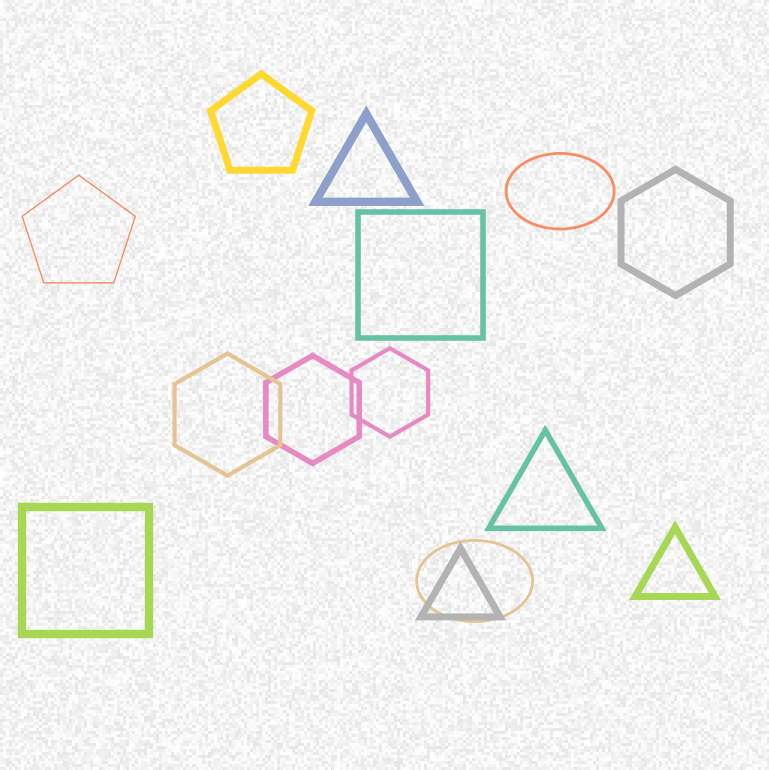[{"shape": "triangle", "thickness": 2, "radius": 0.42, "center": [0.708, 0.356]}, {"shape": "square", "thickness": 2, "radius": 0.41, "center": [0.546, 0.643]}, {"shape": "oval", "thickness": 1, "radius": 0.35, "center": [0.727, 0.752]}, {"shape": "pentagon", "thickness": 0.5, "radius": 0.39, "center": [0.102, 0.695]}, {"shape": "triangle", "thickness": 3, "radius": 0.38, "center": [0.476, 0.776]}, {"shape": "hexagon", "thickness": 2, "radius": 0.35, "center": [0.406, 0.468]}, {"shape": "hexagon", "thickness": 1.5, "radius": 0.29, "center": [0.506, 0.49]}, {"shape": "square", "thickness": 3, "radius": 0.41, "center": [0.111, 0.259]}, {"shape": "triangle", "thickness": 2.5, "radius": 0.3, "center": [0.877, 0.255]}, {"shape": "pentagon", "thickness": 2.5, "radius": 0.35, "center": [0.339, 0.835]}, {"shape": "oval", "thickness": 1, "radius": 0.38, "center": [0.616, 0.246]}, {"shape": "hexagon", "thickness": 1.5, "radius": 0.4, "center": [0.295, 0.462]}, {"shape": "hexagon", "thickness": 2.5, "radius": 0.41, "center": [0.877, 0.698]}, {"shape": "triangle", "thickness": 2.5, "radius": 0.3, "center": [0.598, 0.229]}]